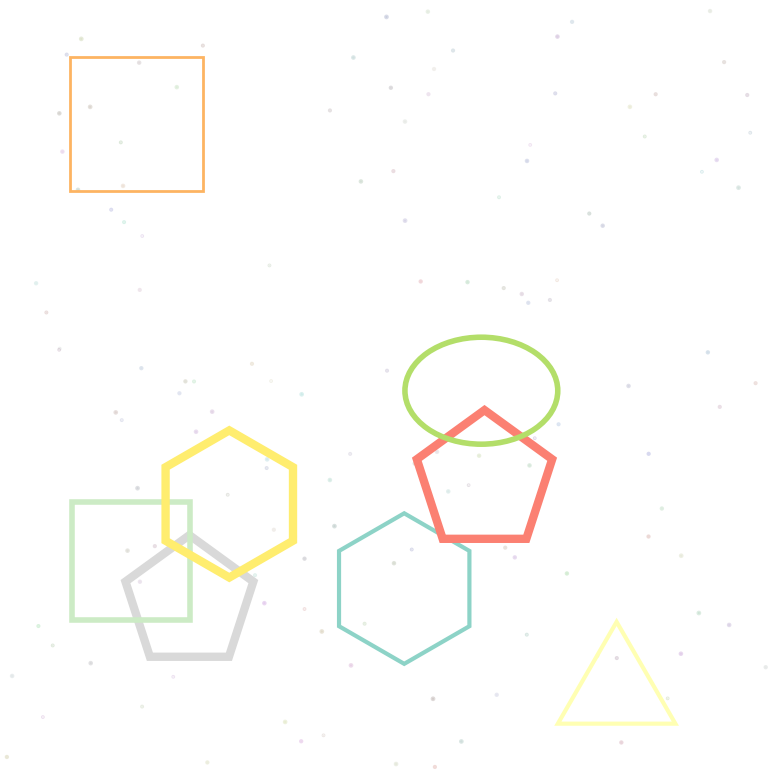[{"shape": "hexagon", "thickness": 1.5, "radius": 0.49, "center": [0.525, 0.236]}, {"shape": "triangle", "thickness": 1.5, "radius": 0.44, "center": [0.801, 0.104]}, {"shape": "pentagon", "thickness": 3, "radius": 0.46, "center": [0.629, 0.375]}, {"shape": "square", "thickness": 1, "radius": 0.43, "center": [0.177, 0.839]}, {"shape": "oval", "thickness": 2, "radius": 0.5, "center": [0.625, 0.493]}, {"shape": "pentagon", "thickness": 3, "radius": 0.44, "center": [0.246, 0.218]}, {"shape": "square", "thickness": 2, "radius": 0.38, "center": [0.17, 0.272]}, {"shape": "hexagon", "thickness": 3, "radius": 0.48, "center": [0.298, 0.345]}]